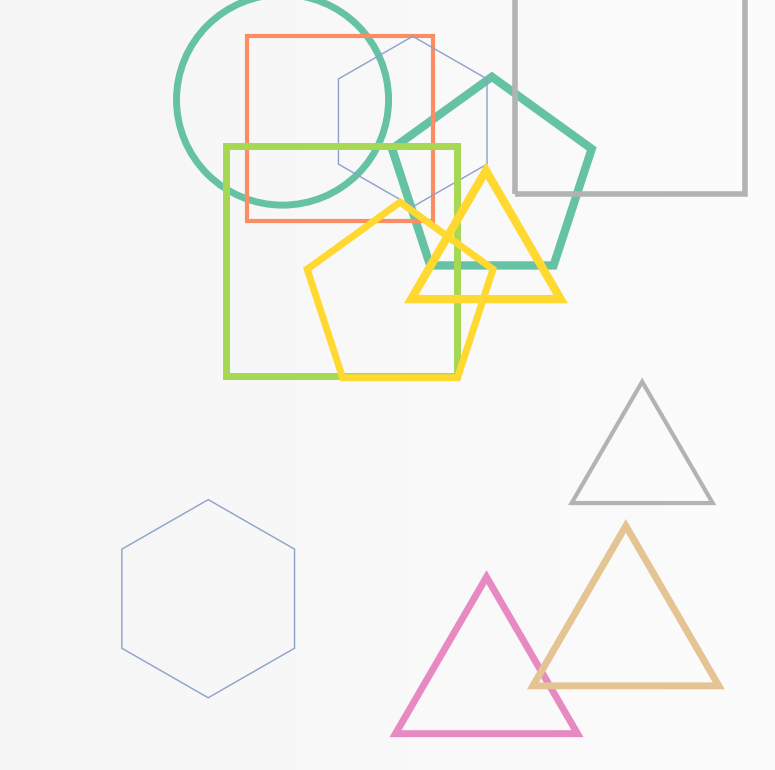[{"shape": "pentagon", "thickness": 3, "radius": 0.68, "center": [0.635, 0.765]}, {"shape": "circle", "thickness": 2.5, "radius": 0.68, "center": [0.365, 0.87]}, {"shape": "square", "thickness": 1.5, "radius": 0.6, "center": [0.439, 0.833]}, {"shape": "hexagon", "thickness": 0.5, "radius": 0.55, "center": [0.533, 0.842]}, {"shape": "hexagon", "thickness": 0.5, "radius": 0.64, "center": [0.269, 0.222]}, {"shape": "triangle", "thickness": 2.5, "radius": 0.68, "center": [0.628, 0.115]}, {"shape": "square", "thickness": 2.5, "radius": 0.75, "center": [0.44, 0.662]}, {"shape": "triangle", "thickness": 3, "radius": 0.56, "center": [0.627, 0.667]}, {"shape": "pentagon", "thickness": 2.5, "radius": 0.63, "center": [0.516, 0.611]}, {"shape": "triangle", "thickness": 2.5, "radius": 0.69, "center": [0.808, 0.179]}, {"shape": "triangle", "thickness": 1.5, "radius": 0.53, "center": [0.829, 0.399]}, {"shape": "square", "thickness": 2, "radius": 0.74, "center": [0.812, 0.897]}]